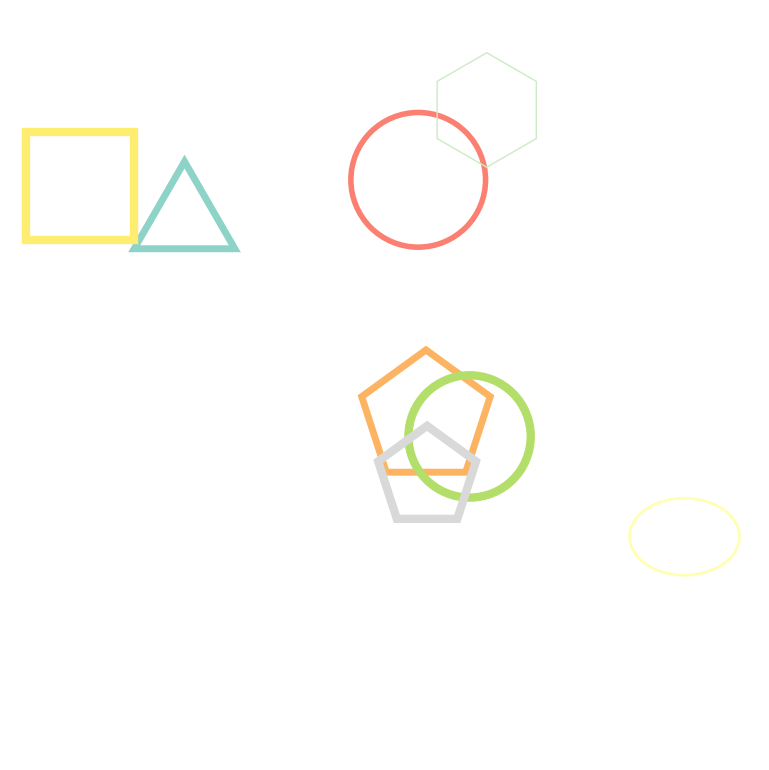[{"shape": "triangle", "thickness": 2.5, "radius": 0.38, "center": [0.24, 0.715]}, {"shape": "oval", "thickness": 1, "radius": 0.36, "center": [0.889, 0.303]}, {"shape": "circle", "thickness": 2, "radius": 0.44, "center": [0.543, 0.766]}, {"shape": "pentagon", "thickness": 2.5, "radius": 0.44, "center": [0.553, 0.458]}, {"shape": "circle", "thickness": 3, "radius": 0.4, "center": [0.61, 0.433]}, {"shape": "pentagon", "thickness": 3, "radius": 0.33, "center": [0.555, 0.38]}, {"shape": "hexagon", "thickness": 0.5, "radius": 0.37, "center": [0.632, 0.857]}, {"shape": "square", "thickness": 3, "radius": 0.35, "center": [0.103, 0.758]}]